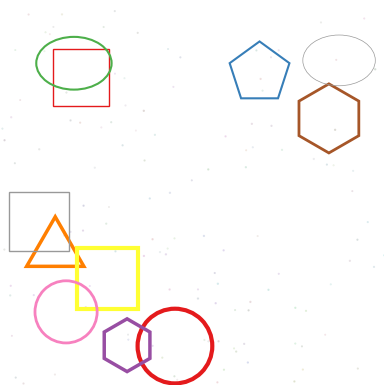[{"shape": "circle", "thickness": 3, "radius": 0.49, "center": [0.454, 0.101]}, {"shape": "square", "thickness": 1, "radius": 0.37, "center": [0.21, 0.798]}, {"shape": "pentagon", "thickness": 1.5, "radius": 0.41, "center": [0.674, 0.811]}, {"shape": "oval", "thickness": 1.5, "radius": 0.49, "center": [0.192, 0.836]}, {"shape": "hexagon", "thickness": 2.5, "radius": 0.34, "center": [0.33, 0.103]}, {"shape": "triangle", "thickness": 2.5, "radius": 0.43, "center": [0.143, 0.351]}, {"shape": "square", "thickness": 3, "radius": 0.4, "center": [0.28, 0.277]}, {"shape": "hexagon", "thickness": 2, "radius": 0.45, "center": [0.854, 0.692]}, {"shape": "circle", "thickness": 2, "radius": 0.4, "center": [0.172, 0.19]}, {"shape": "oval", "thickness": 0.5, "radius": 0.47, "center": [0.881, 0.843]}, {"shape": "square", "thickness": 1, "radius": 0.39, "center": [0.101, 0.425]}]